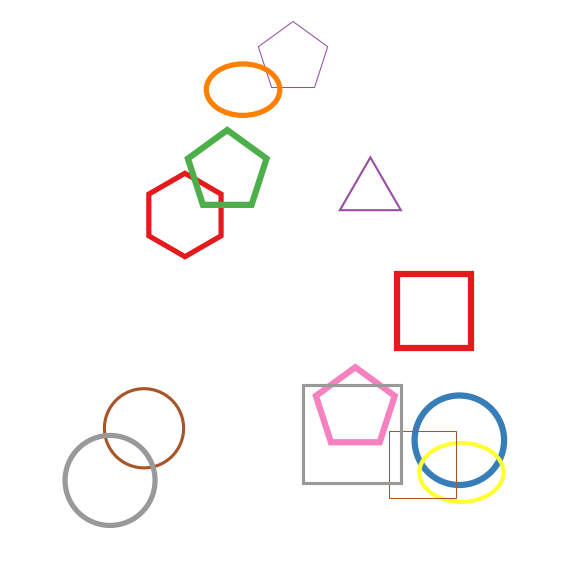[{"shape": "square", "thickness": 3, "radius": 0.32, "center": [0.751, 0.46]}, {"shape": "hexagon", "thickness": 2.5, "radius": 0.36, "center": [0.32, 0.627]}, {"shape": "circle", "thickness": 3, "radius": 0.39, "center": [0.795, 0.237]}, {"shape": "pentagon", "thickness": 3, "radius": 0.36, "center": [0.393, 0.702]}, {"shape": "pentagon", "thickness": 0.5, "radius": 0.32, "center": [0.507, 0.899]}, {"shape": "triangle", "thickness": 1, "radius": 0.3, "center": [0.641, 0.666]}, {"shape": "oval", "thickness": 2.5, "radius": 0.32, "center": [0.421, 0.844]}, {"shape": "oval", "thickness": 2, "radius": 0.36, "center": [0.799, 0.181]}, {"shape": "circle", "thickness": 1.5, "radius": 0.34, "center": [0.249, 0.258]}, {"shape": "square", "thickness": 0.5, "radius": 0.29, "center": [0.731, 0.194]}, {"shape": "pentagon", "thickness": 3, "radius": 0.36, "center": [0.615, 0.291]}, {"shape": "square", "thickness": 1.5, "radius": 0.42, "center": [0.609, 0.248]}, {"shape": "circle", "thickness": 2.5, "radius": 0.39, "center": [0.191, 0.167]}]